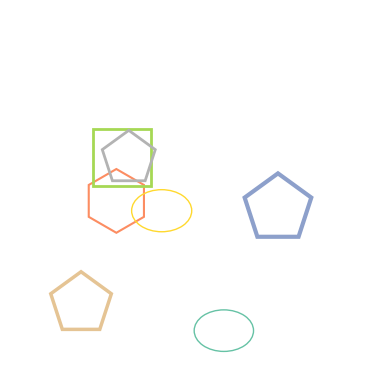[{"shape": "oval", "thickness": 1, "radius": 0.39, "center": [0.581, 0.141]}, {"shape": "hexagon", "thickness": 1.5, "radius": 0.41, "center": [0.302, 0.478]}, {"shape": "pentagon", "thickness": 3, "radius": 0.46, "center": [0.722, 0.459]}, {"shape": "square", "thickness": 2, "radius": 0.37, "center": [0.317, 0.591]}, {"shape": "oval", "thickness": 1, "radius": 0.39, "center": [0.42, 0.453]}, {"shape": "pentagon", "thickness": 2.5, "radius": 0.41, "center": [0.211, 0.211]}, {"shape": "pentagon", "thickness": 2, "radius": 0.36, "center": [0.335, 0.589]}]